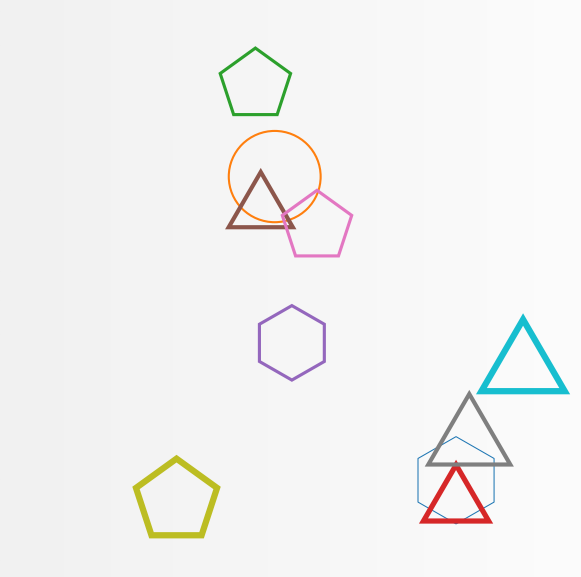[{"shape": "hexagon", "thickness": 0.5, "radius": 0.38, "center": [0.785, 0.167]}, {"shape": "circle", "thickness": 1, "radius": 0.4, "center": [0.473, 0.693]}, {"shape": "pentagon", "thickness": 1.5, "radius": 0.32, "center": [0.439, 0.852]}, {"shape": "triangle", "thickness": 2.5, "radius": 0.32, "center": [0.785, 0.129]}, {"shape": "hexagon", "thickness": 1.5, "radius": 0.32, "center": [0.502, 0.405]}, {"shape": "triangle", "thickness": 2, "radius": 0.32, "center": [0.449, 0.638]}, {"shape": "pentagon", "thickness": 1.5, "radius": 0.31, "center": [0.545, 0.607]}, {"shape": "triangle", "thickness": 2, "radius": 0.41, "center": [0.807, 0.235]}, {"shape": "pentagon", "thickness": 3, "radius": 0.37, "center": [0.304, 0.132]}, {"shape": "triangle", "thickness": 3, "radius": 0.41, "center": [0.9, 0.363]}]